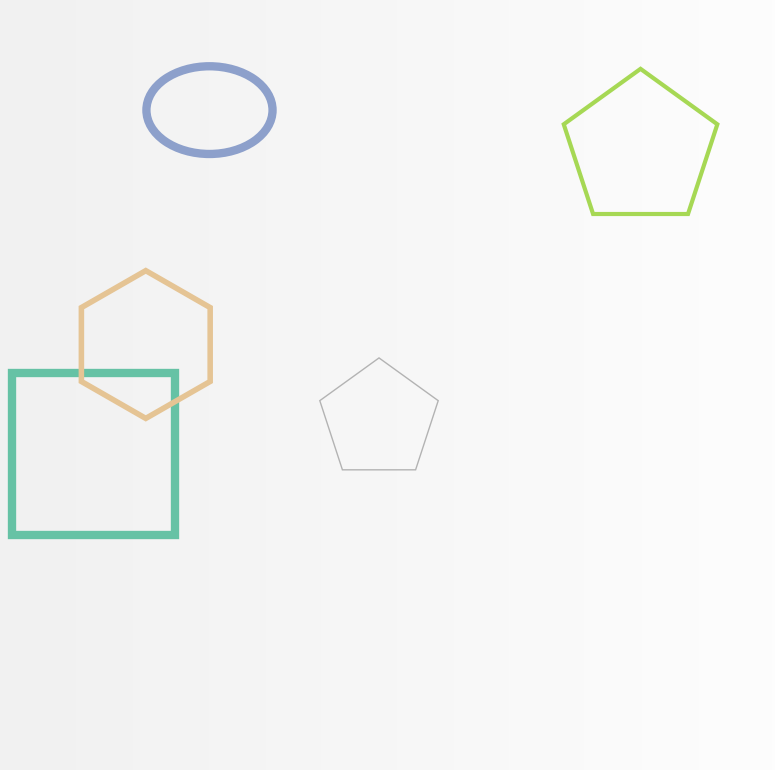[{"shape": "square", "thickness": 3, "radius": 0.53, "center": [0.121, 0.41]}, {"shape": "oval", "thickness": 3, "radius": 0.41, "center": [0.27, 0.857]}, {"shape": "pentagon", "thickness": 1.5, "radius": 0.52, "center": [0.827, 0.806]}, {"shape": "hexagon", "thickness": 2, "radius": 0.48, "center": [0.188, 0.553]}, {"shape": "pentagon", "thickness": 0.5, "radius": 0.4, "center": [0.489, 0.455]}]